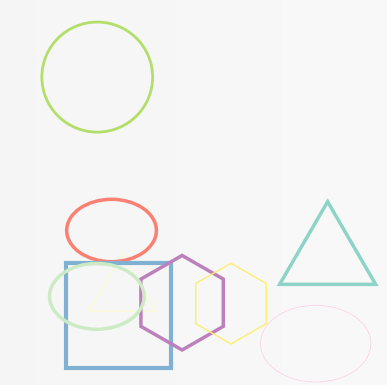[{"shape": "triangle", "thickness": 2.5, "radius": 0.72, "center": [0.845, 0.333]}, {"shape": "triangle", "thickness": 0.5, "radius": 0.5, "center": [0.316, 0.242]}, {"shape": "oval", "thickness": 2.5, "radius": 0.58, "center": [0.288, 0.401]}, {"shape": "square", "thickness": 3, "radius": 0.68, "center": [0.305, 0.181]}, {"shape": "circle", "thickness": 2, "radius": 0.71, "center": [0.251, 0.8]}, {"shape": "oval", "thickness": 0.5, "radius": 0.71, "center": [0.815, 0.107]}, {"shape": "hexagon", "thickness": 2.5, "radius": 0.61, "center": [0.47, 0.214]}, {"shape": "oval", "thickness": 2.5, "radius": 0.61, "center": [0.25, 0.23]}, {"shape": "hexagon", "thickness": 1, "radius": 0.52, "center": [0.596, 0.211]}]